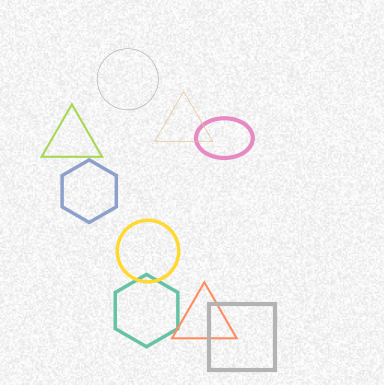[{"shape": "hexagon", "thickness": 2.5, "radius": 0.47, "center": [0.381, 0.193]}, {"shape": "triangle", "thickness": 1.5, "radius": 0.48, "center": [0.531, 0.17]}, {"shape": "hexagon", "thickness": 2.5, "radius": 0.41, "center": [0.232, 0.503]}, {"shape": "oval", "thickness": 3, "radius": 0.37, "center": [0.583, 0.641]}, {"shape": "triangle", "thickness": 1.5, "radius": 0.45, "center": [0.187, 0.638]}, {"shape": "circle", "thickness": 2.5, "radius": 0.4, "center": [0.384, 0.348]}, {"shape": "triangle", "thickness": 0.5, "radius": 0.44, "center": [0.477, 0.676]}, {"shape": "circle", "thickness": 0.5, "radius": 0.4, "center": [0.332, 0.794]}, {"shape": "square", "thickness": 3, "radius": 0.43, "center": [0.628, 0.125]}]